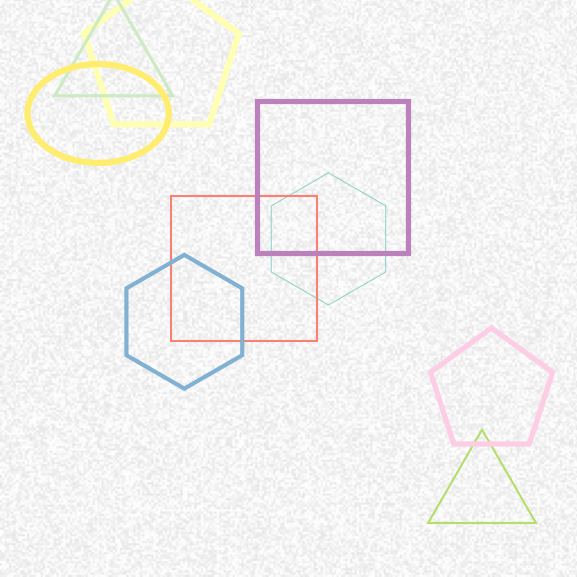[{"shape": "hexagon", "thickness": 0.5, "radius": 0.57, "center": [0.569, 0.585]}, {"shape": "pentagon", "thickness": 3, "radius": 0.7, "center": [0.28, 0.898]}, {"shape": "square", "thickness": 1, "radius": 0.63, "center": [0.422, 0.534]}, {"shape": "hexagon", "thickness": 2, "radius": 0.58, "center": [0.319, 0.442]}, {"shape": "triangle", "thickness": 1, "radius": 0.54, "center": [0.835, 0.147]}, {"shape": "pentagon", "thickness": 2.5, "radius": 0.56, "center": [0.851, 0.32]}, {"shape": "square", "thickness": 2.5, "radius": 0.66, "center": [0.576, 0.692]}, {"shape": "triangle", "thickness": 1.5, "radius": 0.59, "center": [0.197, 0.892]}, {"shape": "oval", "thickness": 3, "radius": 0.61, "center": [0.17, 0.803]}]